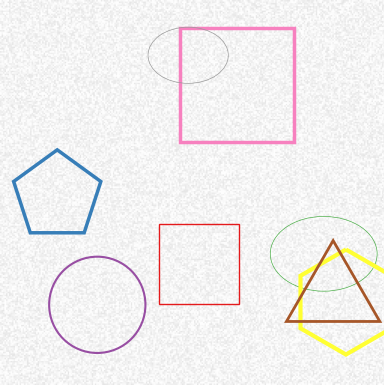[{"shape": "square", "thickness": 1, "radius": 0.52, "center": [0.516, 0.314]}, {"shape": "pentagon", "thickness": 2.5, "radius": 0.6, "center": [0.149, 0.492]}, {"shape": "oval", "thickness": 0.5, "radius": 0.69, "center": [0.841, 0.341]}, {"shape": "circle", "thickness": 1.5, "radius": 0.63, "center": [0.253, 0.208]}, {"shape": "hexagon", "thickness": 3, "radius": 0.68, "center": [0.899, 0.216]}, {"shape": "triangle", "thickness": 2, "radius": 0.7, "center": [0.865, 0.235]}, {"shape": "square", "thickness": 2.5, "radius": 0.74, "center": [0.616, 0.78]}, {"shape": "oval", "thickness": 0.5, "radius": 0.52, "center": [0.489, 0.856]}]